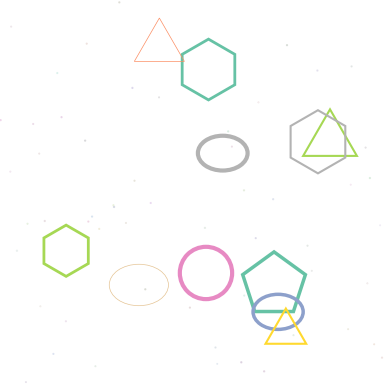[{"shape": "hexagon", "thickness": 2, "radius": 0.39, "center": [0.542, 0.819]}, {"shape": "pentagon", "thickness": 2.5, "radius": 0.43, "center": [0.712, 0.26]}, {"shape": "triangle", "thickness": 0.5, "radius": 0.38, "center": [0.414, 0.878]}, {"shape": "oval", "thickness": 2.5, "radius": 0.33, "center": [0.722, 0.19]}, {"shape": "circle", "thickness": 3, "radius": 0.34, "center": [0.535, 0.291]}, {"shape": "triangle", "thickness": 1.5, "radius": 0.4, "center": [0.857, 0.635]}, {"shape": "hexagon", "thickness": 2, "radius": 0.33, "center": [0.172, 0.349]}, {"shape": "triangle", "thickness": 1.5, "radius": 0.31, "center": [0.742, 0.138]}, {"shape": "oval", "thickness": 0.5, "radius": 0.38, "center": [0.361, 0.26]}, {"shape": "hexagon", "thickness": 1.5, "radius": 0.41, "center": [0.826, 0.632]}, {"shape": "oval", "thickness": 3, "radius": 0.32, "center": [0.579, 0.602]}]